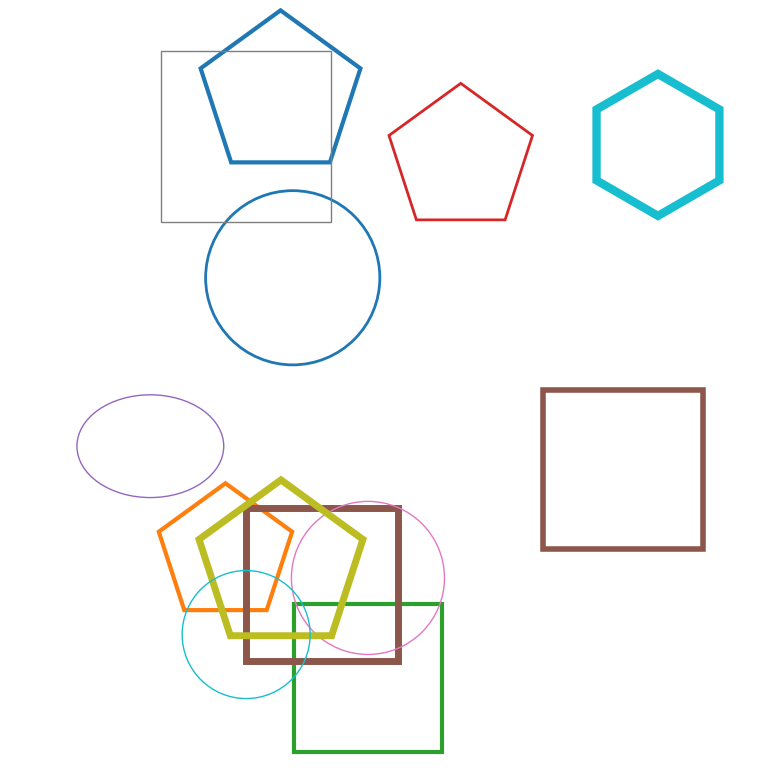[{"shape": "pentagon", "thickness": 1.5, "radius": 0.55, "center": [0.364, 0.877]}, {"shape": "circle", "thickness": 1, "radius": 0.57, "center": [0.38, 0.639]}, {"shape": "pentagon", "thickness": 1.5, "radius": 0.46, "center": [0.293, 0.281]}, {"shape": "square", "thickness": 1.5, "radius": 0.48, "center": [0.478, 0.12]}, {"shape": "pentagon", "thickness": 1, "radius": 0.49, "center": [0.598, 0.794]}, {"shape": "oval", "thickness": 0.5, "radius": 0.48, "center": [0.195, 0.421]}, {"shape": "square", "thickness": 2.5, "radius": 0.5, "center": [0.418, 0.241]}, {"shape": "square", "thickness": 2, "radius": 0.52, "center": [0.809, 0.39]}, {"shape": "circle", "thickness": 0.5, "radius": 0.5, "center": [0.478, 0.249]}, {"shape": "square", "thickness": 0.5, "radius": 0.55, "center": [0.319, 0.823]}, {"shape": "pentagon", "thickness": 2.5, "radius": 0.56, "center": [0.365, 0.265]}, {"shape": "circle", "thickness": 0.5, "radius": 0.42, "center": [0.32, 0.176]}, {"shape": "hexagon", "thickness": 3, "radius": 0.46, "center": [0.855, 0.812]}]